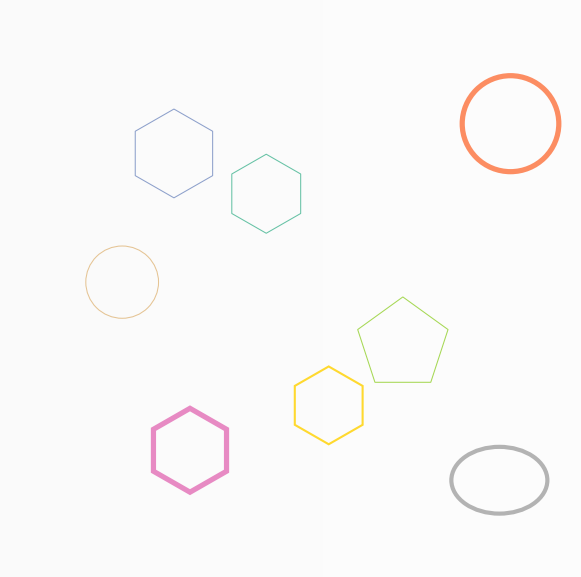[{"shape": "hexagon", "thickness": 0.5, "radius": 0.34, "center": [0.458, 0.664]}, {"shape": "circle", "thickness": 2.5, "radius": 0.42, "center": [0.878, 0.785]}, {"shape": "hexagon", "thickness": 0.5, "radius": 0.38, "center": [0.299, 0.733]}, {"shape": "hexagon", "thickness": 2.5, "radius": 0.36, "center": [0.327, 0.219]}, {"shape": "pentagon", "thickness": 0.5, "radius": 0.41, "center": [0.693, 0.403]}, {"shape": "hexagon", "thickness": 1, "radius": 0.34, "center": [0.566, 0.297]}, {"shape": "circle", "thickness": 0.5, "radius": 0.31, "center": [0.21, 0.511]}, {"shape": "oval", "thickness": 2, "radius": 0.41, "center": [0.859, 0.168]}]